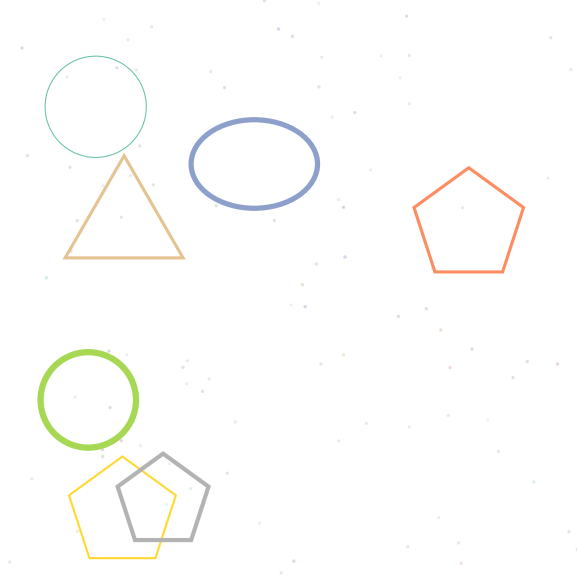[{"shape": "circle", "thickness": 0.5, "radius": 0.44, "center": [0.166, 0.814]}, {"shape": "pentagon", "thickness": 1.5, "radius": 0.5, "center": [0.812, 0.609]}, {"shape": "oval", "thickness": 2.5, "radius": 0.55, "center": [0.44, 0.715]}, {"shape": "circle", "thickness": 3, "radius": 0.41, "center": [0.153, 0.307]}, {"shape": "pentagon", "thickness": 1, "radius": 0.49, "center": [0.212, 0.111]}, {"shape": "triangle", "thickness": 1.5, "radius": 0.59, "center": [0.215, 0.612]}, {"shape": "pentagon", "thickness": 2, "radius": 0.41, "center": [0.282, 0.131]}]